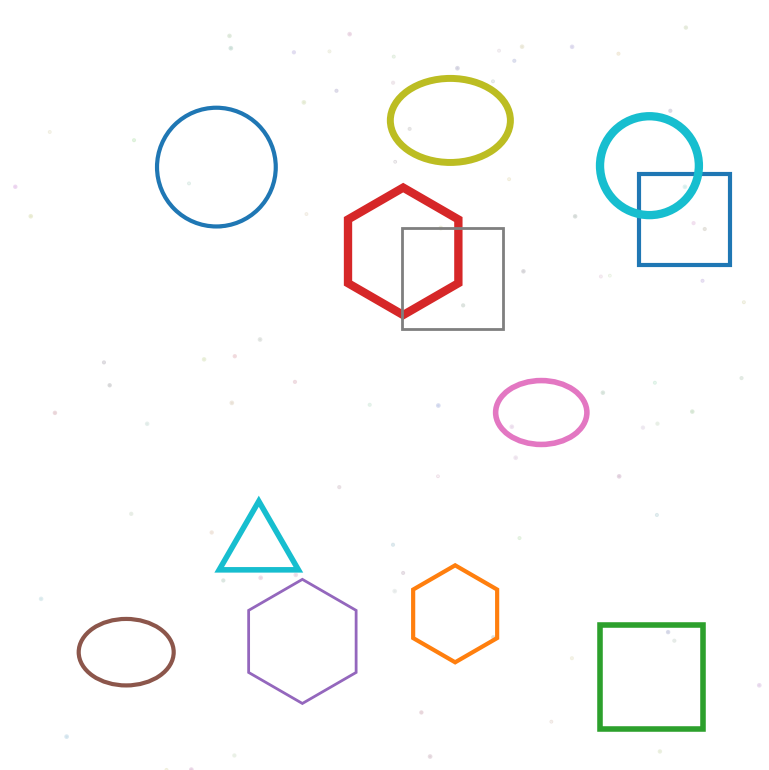[{"shape": "square", "thickness": 1.5, "radius": 0.3, "center": [0.889, 0.715]}, {"shape": "circle", "thickness": 1.5, "radius": 0.39, "center": [0.281, 0.783]}, {"shape": "hexagon", "thickness": 1.5, "radius": 0.31, "center": [0.591, 0.203]}, {"shape": "square", "thickness": 2, "radius": 0.34, "center": [0.846, 0.121]}, {"shape": "hexagon", "thickness": 3, "radius": 0.41, "center": [0.524, 0.674]}, {"shape": "hexagon", "thickness": 1, "radius": 0.4, "center": [0.393, 0.167]}, {"shape": "oval", "thickness": 1.5, "radius": 0.31, "center": [0.164, 0.153]}, {"shape": "oval", "thickness": 2, "radius": 0.3, "center": [0.703, 0.464]}, {"shape": "square", "thickness": 1, "radius": 0.33, "center": [0.588, 0.638]}, {"shape": "oval", "thickness": 2.5, "radius": 0.39, "center": [0.585, 0.844]}, {"shape": "circle", "thickness": 3, "radius": 0.32, "center": [0.843, 0.785]}, {"shape": "triangle", "thickness": 2, "radius": 0.3, "center": [0.336, 0.29]}]